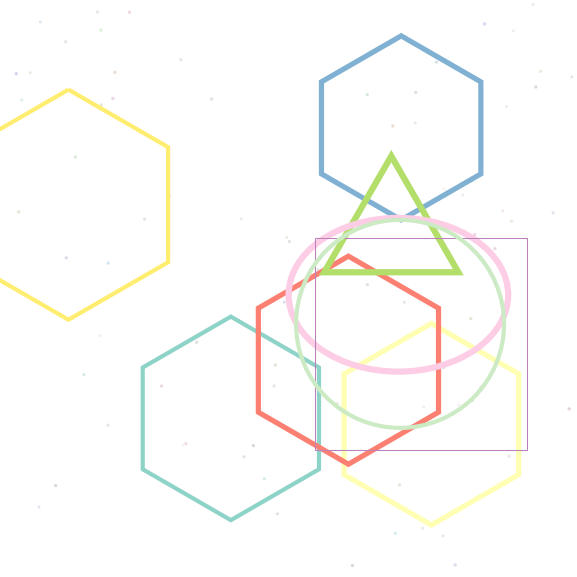[{"shape": "hexagon", "thickness": 2, "radius": 0.88, "center": [0.4, 0.275]}, {"shape": "hexagon", "thickness": 2.5, "radius": 0.87, "center": [0.747, 0.265]}, {"shape": "hexagon", "thickness": 2.5, "radius": 0.9, "center": [0.603, 0.375]}, {"shape": "hexagon", "thickness": 2.5, "radius": 0.8, "center": [0.695, 0.778]}, {"shape": "triangle", "thickness": 3, "radius": 0.67, "center": [0.678, 0.595]}, {"shape": "oval", "thickness": 3, "radius": 0.95, "center": [0.69, 0.489]}, {"shape": "square", "thickness": 0.5, "radius": 0.92, "center": [0.728, 0.404]}, {"shape": "circle", "thickness": 2, "radius": 0.9, "center": [0.693, 0.438]}, {"shape": "hexagon", "thickness": 2, "radius": 1.0, "center": [0.119, 0.645]}]